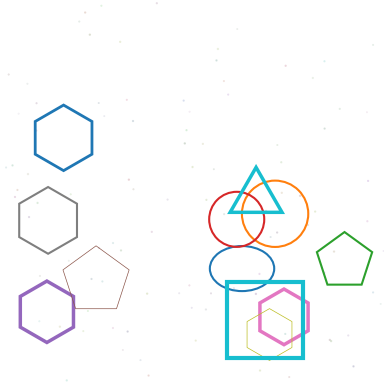[{"shape": "hexagon", "thickness": 2, "radius": 0.43, "center": [0.165, 0.642]}, {"shape": "oval", "thickness": 1.5, "radius": 0.42, "center": [0.629, 0.302]}, {"shape": "circle", "thickness": 1.5, "radius": 0.43, "center": [0.715, 0.445]}, {"shape": "pentagon", "thickness": 1.5, "radius": 0.38, "center": [0.895, 0.322]}, {"shape": "circle", "thickness": 1.5, "radius": 0.36, "center": [0.615, 0.43]}, {"shape": "hexagon", "thickness": 2.5, "radius": 0.4, "center": [0.122, 0.19]}, {"shape": "pentagon", "thickness": 0.5, "radius": 0.45, "center": [0.249, 0.271]}, {"shape": "hexagon", "thickness": 2.5, "radius": 0.36, "center": [0.738, 0.177]}, {"shape": "hexagon", "thickness": 1.5, "radius": 0.43, "center": [0.125, 0.428]}, {"shape": "hexagon", "thickness": 0.5, "radius": 0.34, "center": [0.7, 0.131]}, {"shape": "triangle", "thickness": 2.5, "radius": 0.39, "center": [0.665, 0.487]}, {"shape": "square", "thickness": 3, "radius": 0.49, "center": [0.689, 0.168]}]